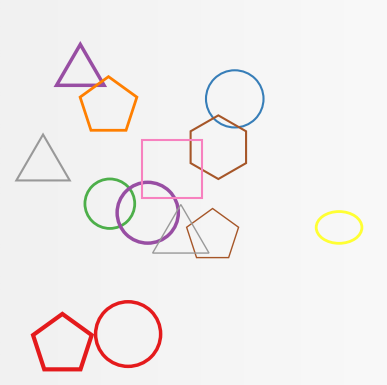[{"shape": "pentagon", "thickness": 3, "radius": 0.4, "center": [0.161, 0.105]}, {"shape": "circle", "thickness": 2.5, "radius": 0.42, "center": [0.331, 0.132]}, {"shape": "circle", "thickness": 1.5, "radius": 0.37, "center": [0.606, 0.743]}, {"shape": "circle", "thickness": 2, "radius": 0.32, "center": [0.283, 0.471]}, {"shape": "circle", "thickness": 2.5, "radius": 0.39, "center": [0.381, 0.447]}, {"shape": "triangle", "thickness": 2.5, "radius": 0.35, "center": [0.207, 0.814]}, {"shape": "pentagon", "thickness": 2, "radius": 0.38, "center": [0.28, 0.724]}, {"shape": "oval", "thickness": 2, "radius": 0.29, "center": [0.875, 0.409]}, {"shape": "pentagon", "thickness": 1, "radius": 0.35, "center": [0.549, 0.388]}, {"shape": "hexagon", "thickness": 1.5, "radius": 0.41, "center": [0.563, 0.618]}, {"shape": "square", "thickness": 1.5, "radius": 0.38, "center": [0.444, 0.561]}, {"shape": "triangle", "thickness": 1.5, "radius": 0.4, "center": [0.111, 0.571]}, {"shape": "triangle", "thickness": 1, "radius": 0.42, "center": [0.467, 0.385]}]